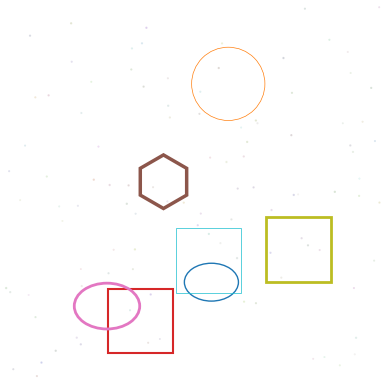[{"shape": "oval", "thickness": 1, "radius": 0.35, "center": [0.549, 0.267]}, {"shape": "circle", "thickness": 0.5, "radius": 0.48, "center": [0.593, 0.782]}, {"shape": "square", "thickness": 1.5, "radius": 0.42, "center": [0.365, 0.167]}, {"shape": "hexagon", "thickness": 2.5, "radius": 0.35, "center": [0.425, 0.528]}, {"shape": "oval", "thickness": 2, "radius": 0.43, "center": [0.278, 0.205]}, {"shape": "square", "thickness": 2, "radius": 0.42, "center": [0.775, 0.352]}, {"shape": "square", "thickness": 0.5, "radius": 0.42, "center": [0.542, 0.323]}]